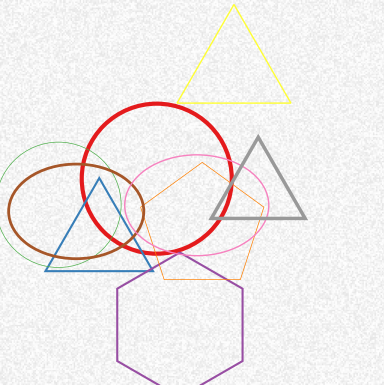[{"shape": "circle", "thickness": 3, "radius": 0.97, "center": [0.407, 0.536]}, {"shape": "triangle", "thickness": 1.5, "radius": 0.81, "center": [0.258, 0.376]}, {"shape": "circle", "thickness": 0.5, "radius": 0.81, "center": [0.152, 0.468]}, {"shape": "hexagon", "thickness": 1.5, "radius": 0.94, "center": [0.467, 0.156]}, {"shape": "pentagon", "thickness": 0.5, "radius": 0.84, "center": [0.525, 0.41]}, {"shape": "triangle", "thickness": 1, "radius": 0.85, "center": [0.608, 0.818]}, {"shape": "oval", "thickness": 2, "radius": 0.88, "center": [0.198, 0.451]}, {"shape": "oval", "thickness": 1, "radius": 0.94, "center": [0.511, 0.467]}, {"shape": "triangle", "thickness": 2.5, "radius": 0.7, "center": [0.671, 0.503]}]